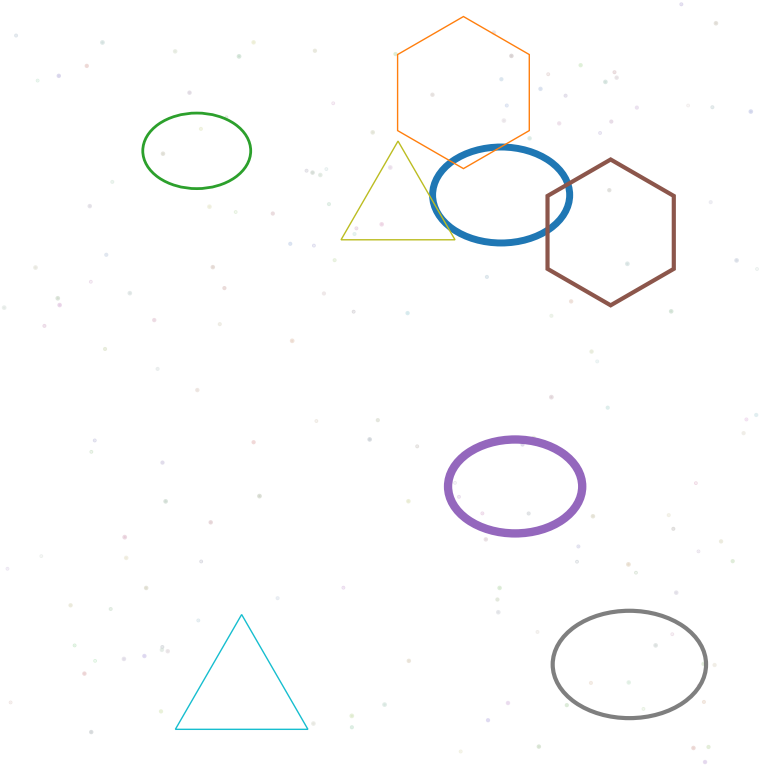[{"shape": "oval", "thickness": 2.5, "radius": 0.45, "center": [0.651, 0.747]}, {"shape": "hexagon", "thickness": 0.5, "radius": 0.49, "center": [0.602, 0.88]}, {"shape": "oval", "thickness": 1, "radius": 0.35, "center": [0.256, 0.804]}, {"shape": "oval", "thickness": 3, "radius": 0.44, "center": [0.669, 0.368]}, {"shape": "hexagon", "thickness": 1.5, "radius": 0.47, "center": [0.793, 0.698]}, {"shape": "oval", "thickness": 1.5, "radius": 0.5, "center": [0.817, 0.137]}, {"shape": "triangle", "thickness": 0.5, "radius": 0.43, "center": [0.517, 0.731]}, {"shape": "triangle", "thickness": 0.5, "radius": 0.5, "center": [0.314, 0.103]}]